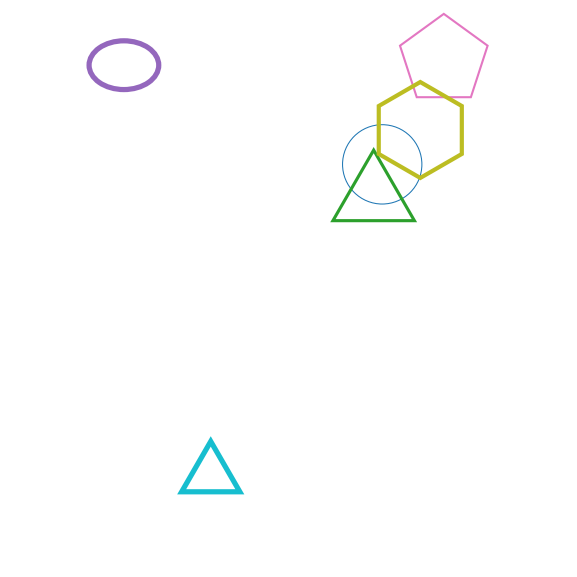[{"shape": "circle", "thickness": 0.5, "radius": 0.34, "center": [0.662, 0.715]}, {"shape": "triangle", "thickness": 1.5, "radius": 0.41, "center": [0.647, 0.658]}, {"shape": "oval", "thickness": 2.5, "radius": 0.3, "center": [0.215, 0.886]}, {"shape": "pentagon", "thickness": 1, "radius": 0.4, "center": [0.768, 0.895]}, {"shape": "hexagon", "thickness": 2, "radius": 0.42, "center": [0.728, 0.774]}, {"shape": "triangle", "thickness": 2.5, "radius": 0.29, "center": [0.365, 0.177]}]